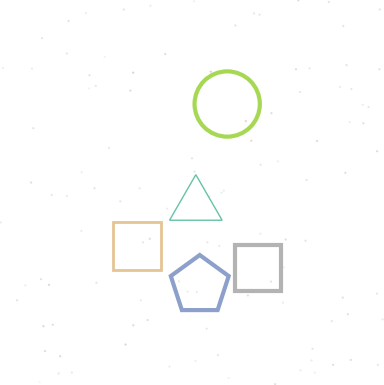[{"shape": "triangle", "thickness": 1, "radius": 0.39, "center": [0.509, 0.467]}, {"shape": "pentagon", "thickness": 3, "radius": 0.4, "center": [0.519, 0.259]}, {"shape": "circle", "thickness": 3, "radius": 0.42, "center": [0.59, 0.73]}, {"shape": "square", "thickness": 2, "radius": 0.31, "center": [0.356, 0.362]}, {"shape": "square", "thickness": 3, "radius": 0.3, "center": [0.669, 0.303]}]